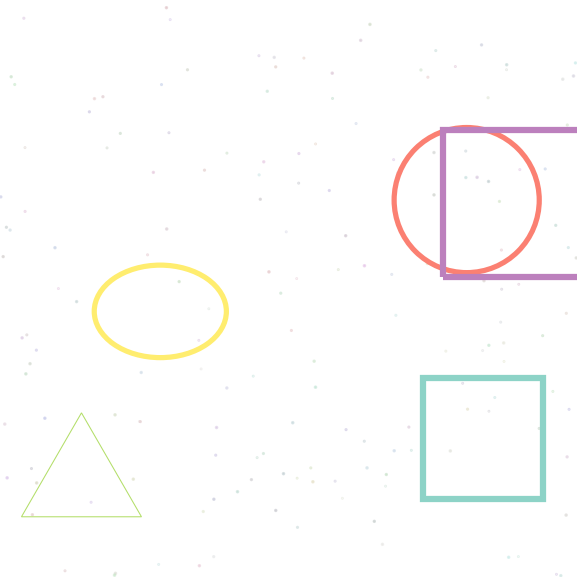[{"shape": "square", "thickness": 3, "radius": 0.52, "center": [0.836, 0.24]}, {"shape": "circle", "thickness": 2.5, "radius": 0.63, "center": [0.808, 0.653]}, {"shape": "triangle", "thickness": 0.5, "radius": 0.6, "center": [0.141, 0.164]}, {"shape": "square", "thickness": 3, "radius": 0.64, "center": [0.894, 0.647]}, {"shape": "oval", "thickness": 2.5, "radius": 0.57, "center": [0.278, 0.46]}]